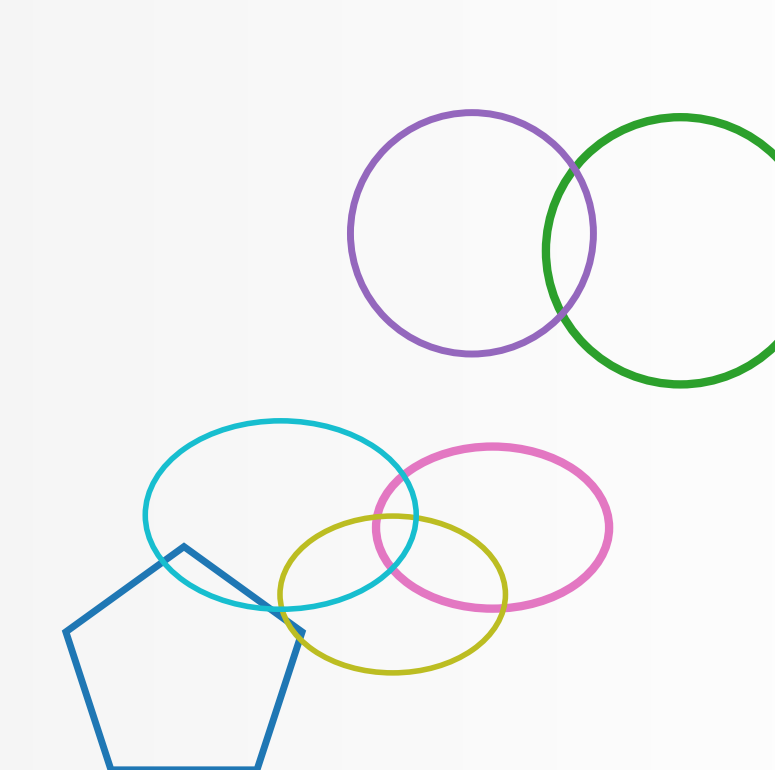[{"shape": "pentagon", "thickness": 2.5, "radius": 0.8, "center": [0.237, 0.13]}, {"shape": "circle", "thickness": 3, "radius": 0.87, "center": [0.878, 0.674]}, {"shape": "circle", "thickness": 2.5, "radius": 0.78, "center": [0.609, 0.697]}, {"shape": "oval", "thickness": 3, "radius": 0.75, "center": [0.636, 0.315]}, {"shape": "oval", "thickness": 2, "radius": 0.73, "center": [0.507, 0.228]}, {"shape": "oval", "thickness": 2, "radius": 0.87, "center": [0.362, 0.331]}]